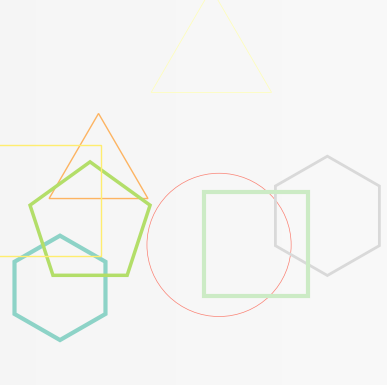[{"shape": "hexagon", "thickness": 3, "radius": 0.68, "center": [0.155, 0.252]}, {"shape": "triangle", "thickness": 0.5, "radius": 0.9, "center": [0.545, 0.85]}, {"shape": "circle", "thickness": 0.5, "radius": 0.93, "center": [0.565, 0.364]}, {"shape": "triangle", "thickness": 1, "radius": 0.74, "center": [0.254, 0.558]}, {"shape": "pentagon", "thickness": 2.5, "radius": 0.81, "center": [0.232, 0.417]}, {"shape": "hexagon", "thickness": 2, "radius": 0.77, "center": [0.845, 0.439]}, {"shape": "square", "thickness": 3, "radius": 0.67, "center": [0.66, 0.366]}, {"shape": "square", "thickness": 1, "radius": 0.72, "center": [0.117, 0.48]}]